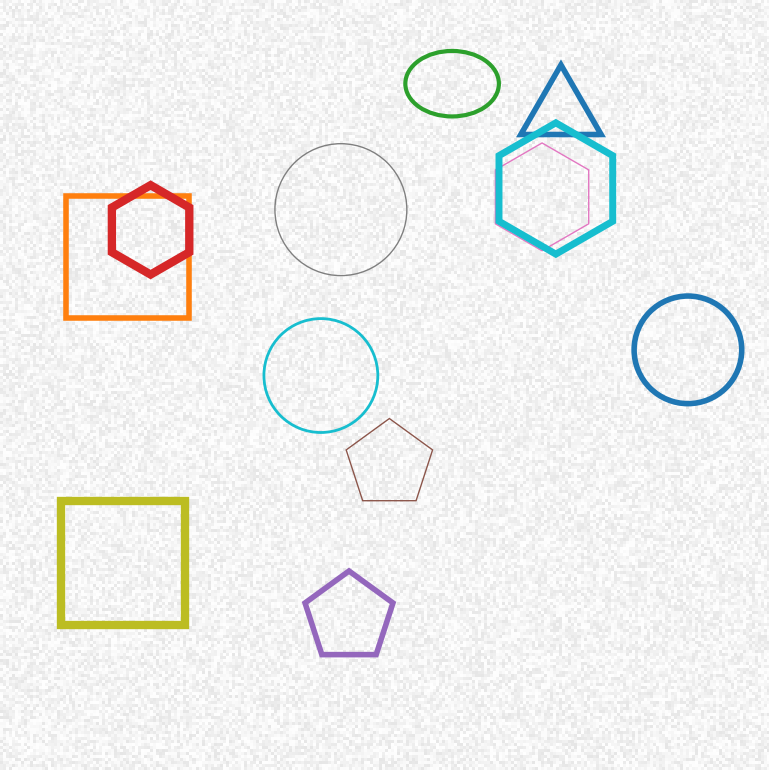[{"shape": "triangle", "thickness": 2, "radius": 0.3, "center": [0.729, 0.855]}, {"shape": "circle", "thickness": 2, "radius": 0.35, "center": [0.893, 0.546]}, {"shape": "square", "thickness": 2, "radius": 0.4, "center": [0.166, 0.667]}, {"shape": "oval", "thickness": 1.5, "radius": 0.3, "center": [0.587, 0.891]}, {"shape": "hexagon", "thickness": 3, "radius": 0.29, "center": [0.196, 0.701]}, {"shape": "pentagon", "thickness": 2, "radius": 0.3, "center": [0.453, 0.198]}, {"shape": "pentagon", "thickness": 0.5, "radius": 0.29, "center": [0.506, 0.397]}, {"shape": "hexagon", "thickness": 0.5, "radius": 0.35, "center": [0.704, 0.744]}, {"shape": "circle", "thickness": 0.5, "radius": 0.43, "center": [0.443, 0.728]}, {"shape": "square", "thickness": 3, "radius": 0.4, "center": [0.16, 0.268]}, {"shape": "circle", "thickness": 1, "radius": 0.37, "center": [0.417, 0.512]}, {"shape": "hexagon", "thickness": 2.5, "radius": 0.43, "center": [0.722, 0.755]}]